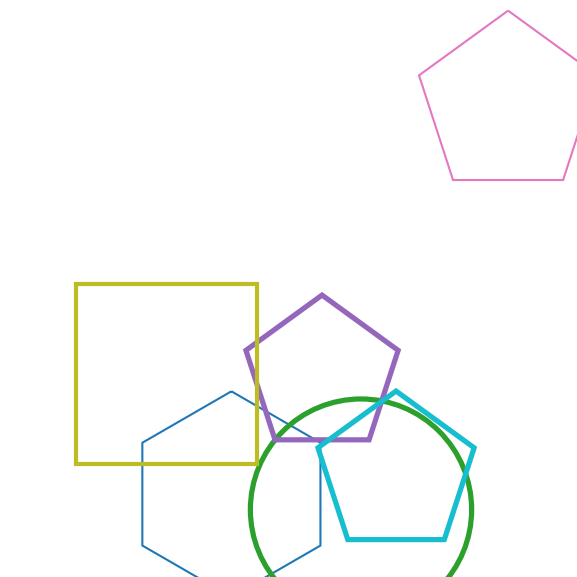[{"shape": "hexagon", "thickness": 1, "radius": 0.89, "center": [0.401, 0.143]}, {"shape": "circle", "thickness": 2.5, "radius": 0.96, "center": [0.625, 0.117]}, {"shape": "pentagon", "thickness": 2.5, "radius": 0.69, "center": [0.558, 0.35]}, {"shape": "pentagon", "thickness": 1, "radius": 0.81, "center": [0.88, 0.819]}, {"shape": "square", "thickness": 2, "radius": 0.78, "center": [0.288, 0.352]}, {"shape": "pentagon", "thickness": 2.5, "radius": 0.71, "center": [0.686, 0.18]}]